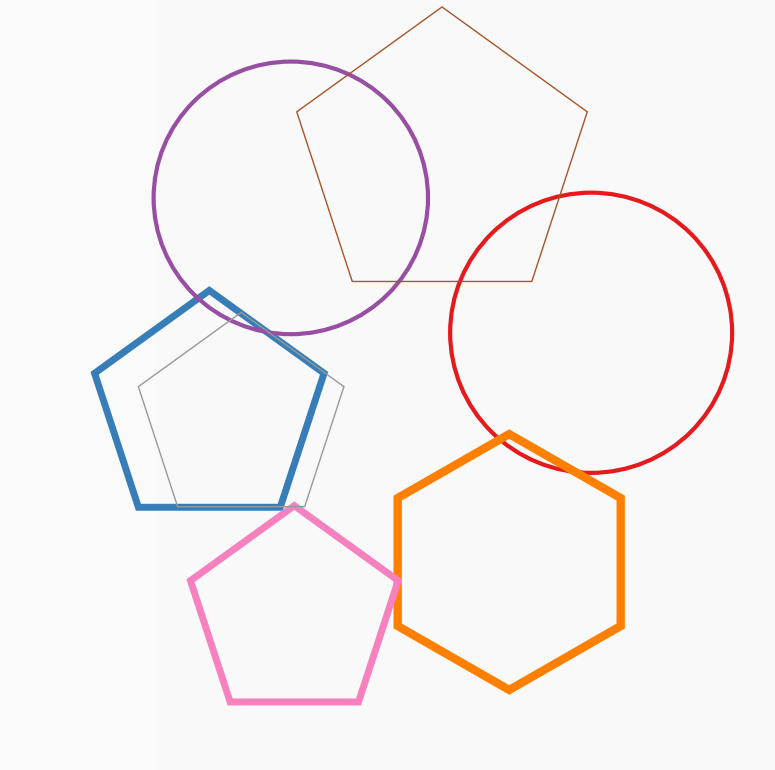[{"shape": "circle", "thickness": 1.5, "radius": 0.91, "center": [0.763, 0.568]}, {"shape": "pentagon", "thickness": 2.5, "radius": 0.78, "center": [0.27, 0.467]}, {"shape": "circle", "thickness": 1.5, "radius": 0.89, "center": [0.375, 0.743]}, {"shape": "hexagon", "thickness": 3, "radius": 0.83, "center": [0.657, 0.27]}, {"shape": "pentagon", "thickness": 0.5, "radius": 0.99, "center": [0.57, 0.794]}, {"shape": "pentagon", "thickness": 2.5, "radius": 0.7, "center": [0.38, 0.202]}, {"shape": "pentagon", "thickness": 0.5, "radius": 0.7, "center": [0.311, 0.455]}]